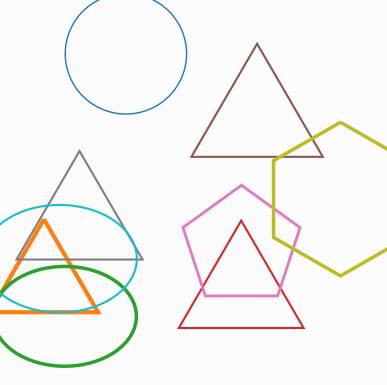[{"shape": "circle", "thickness": 1, "radius": 0.78, "center": [0.325, 0.86]}, {"shape": "triangle", "thickness": 3, "radius": 0.81, "center": [0.113, 0.27]}, {"shape": "oval", "thickness": 2.5, "radius": 0.93, "center": [0.167, 0.178]}, {"shape": "triangle", "thickness": 1.5, "radius": 0.93, "center": [0.623, 0.241]}, {"shape": "triangle", "thickness": 1.5, "radius": 0.98, "center": [0.663, 0.691]}, {"shape": "pentagon", "thickness": 2, "radius": 0.79, "center": [0.623, 0.36]}, {"shape": "triangle", "thickness": 1.5, "radius": 0.94, "center": [0.205, 0.42]}, {"shape": "hexagon", "thickness": 2.5, "radius": 1.0, "center": [0.879, 0.483]}, {"shape": "oval", "thickness": 1.5, "radius": 1.0, "center": [0.154, 0.328]}]